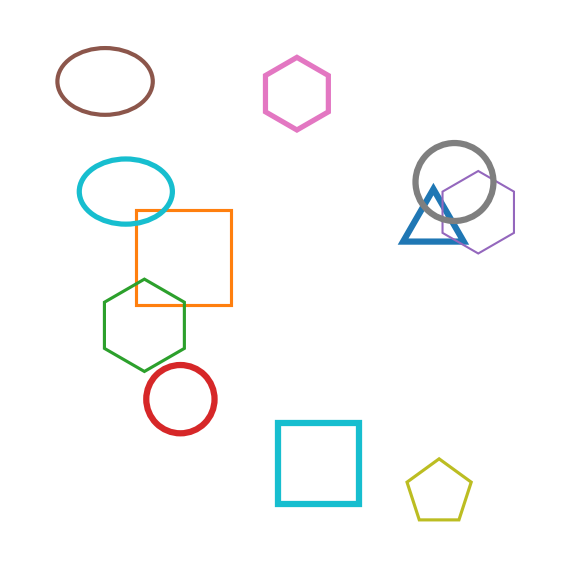[{"shape": "triangle", "thickness": 3, "radius": 0.3, "center": [0.751, 0.611]}, {"shape": "square", "thickness": 1.5, "radius": 0.41, "center": [0.318, 0.553]}, {"shape": "hexagon", "thickness": 1.5, "radius": 0.4, "center": [0.25, 0.436]}, {"shape": "circle", "thickness": 3, "radius": 0.3, "center": [0.312, 0.308]}, {"shape": "hexagon", "thickness": 1, "radius": 0.36, "center": [0.828, 0.632]}, {"shape": "oval", "thickness": 2, "radius": 0.41, "center": [0.182, 0.858]}, {"shape": "hexagon", "thickness": 2.5, "radius": 0.31, "center": [0.514, 0.837]}, {"shape": "circle", "thickness": 3, "radius": 0.34, "center": [0.787, 0.684]}, {"shape": "pentagon", "thickness": 1.5, "radius": 0.29, "center": [0.76, 0.146]}, {"shape": "square", "thickness": 3, "radius": 0.35, "center": [0.552, 0.196]}, {"shape": "oval", "thickness": 2.5, "radius": 0.4, "center": [0.218, 0.667]}]